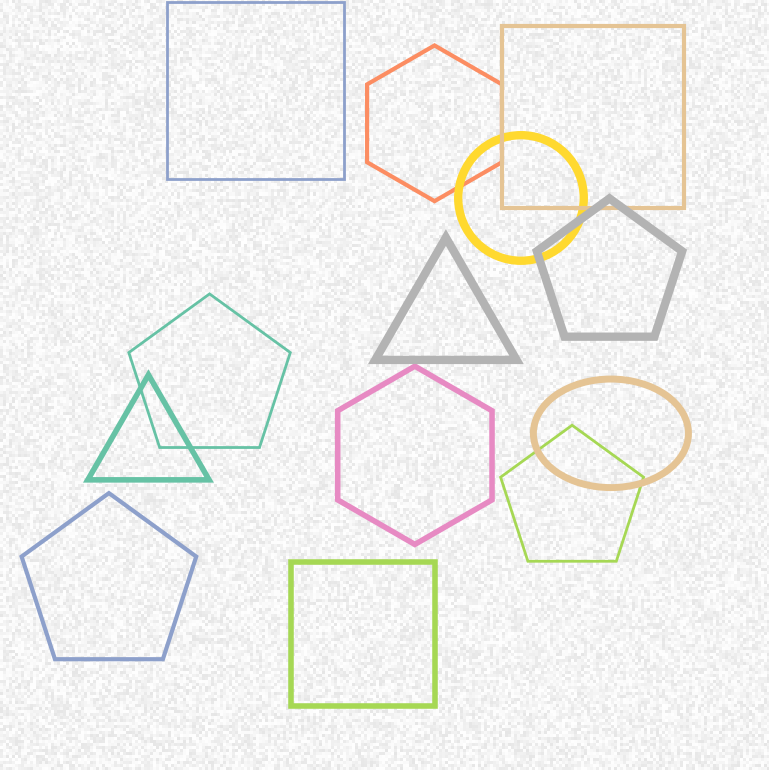[{"shape": "triangle", "thickness": 2, "radius": 0.45, "center": [0.193, 0.422]}, {"shape": "pentagon", "thickness": 1, "radius": 0.55, "center": [0.272, 0.508]}, {"shape": "hexagon", "thickness": 1.5, "radius": 0.51, "center": [0.564, 0.84]}, {"shape": "pentagon", "thickness": 1.5, "radius": 0.6, "center": [0.141, 0.24]}, {"shape": "square", "thickness": 1, "radius": 0.58, "center": [0.332, 0.882]}, {"shape": "hexagon", "thickness": 2, "radius": 0.58, "center": [0.539, 0.409]}, {"shape": "square", "thickness": 2, "radius": 0.47, "center": [0.471, 0.177]}, {"shape": "pentagon", "thickness": 1, "radius": 0.49, "center": [0.743, 0.35]}, {"shape": "circle", "thickness": 3, "radius": 0.41, "center": [0.677, 0.743]}, {"shape": "square", "thickness": 1.5, "radius": 0.59, "center": [0.77, 0.848]}, {"shape": "oval", "thickness": 2.5, "radius": 0.5, "center": [0.793, 0.437]}, {"shape": "pentagon", "thickness": 3, "radius": 0.5, "center": [0.792, 0.643]}, {"shape": "triangle", "thickness": 3, "radius": 0.53, "center": [0.579, 0.586]}]